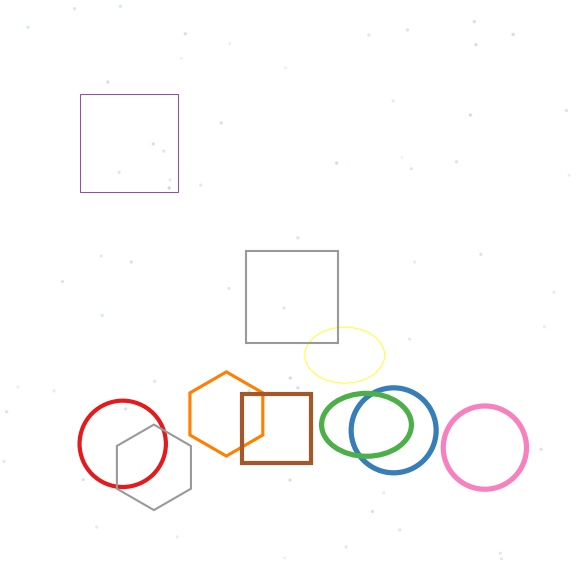[{"shape": "circle", "thickness": 2, "radius": 0.37, "center": [0.213, 0.231]}, {"shape": "circle", "thickness": 2.5, "radius": 0.37, "center": [0.682, 0.254]}, {"shape": "oval", "thickness": 2.5, "radius": 0.39, "center": [0.635, 0.264]}, {"shape": "square", "thickness": 0.5, "radius": 0.43, "center": [0.223, 0.751]}, {"shape": "hexagon", "thickness": 1.5, "radius": 0.36, "center": [0.392, 0.282]}, {"shape": "oval", "thickness": 0.5, "radius": 0.35, "center": [0.597, 0.384]}, {"shape": "square", "thickness": 2, "radius": 0.3, "center": [0.478, 0.257]}, {"shape": "circle", "thickness": 2.5, "radius": 0.36, "center": [0.84, 0.224]}, {"shape": "square", "thickness": 1, "radius": 0.4, "center": [0.505, 0.485]}, {"shape": "hexagon", "thickness": 1, "radius": 0.37, "center": [0.267, 0.19]}]